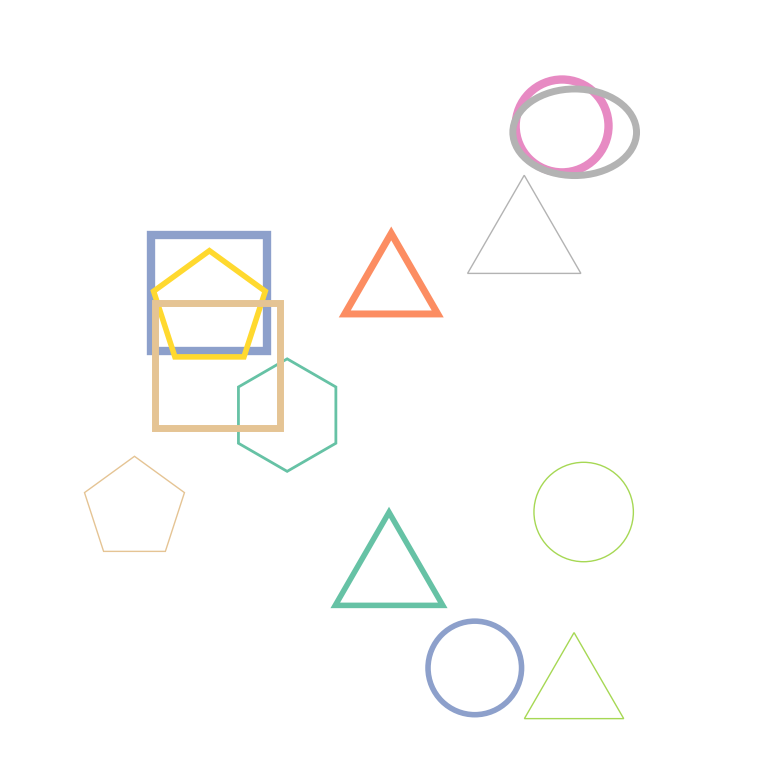[{"shape": "triangle", "thickness": 2, "radius": 0.4, "center": [0.505, 0.254]}, {"shape": "hexagon", "thickness": 1, "radius": 0.37, "center": [0.373, 0.461]}, {"shape": "triangle", "thickness": 2.5, "radius": 0.35, "center": [0.508, 0.627]}, {"shape": "circle", "thickness": 2, "radius": 0.3, "center": [0.617, 0.133]}, {"shape": "square", "thickness": 3, "radius": 0.38, "center": [0.271, 0.619]}, {"shape": "circle", "thickness": 3, "radius": 0.3, "center": [0.73, 0.836]}, {"shape": "triangle", "thickness": 0.5, "radius": 0.37, "center": [0.746, 0.104]}, {"shape": "circle", "thickness": 0.5, "radius": 0.32, "center": [0.758, 0.335]}, {"shape": "pentagon", "thickness": 2, "radius": 0.38, "center": [0.272, 0.598]}, {"shape": "square", "thickness": 2.5, "radius": 0.41, "center": [0.282, 0.525]}, {"shape": "pentagon", "thickness": 0.5, "radius": 0.34, "center": [0.175, 0.339]}, {"shape": "triangle", "thickness": 0.5, "radius": 0.42, "center": [0.681, 0.687]}, {"shape": "oval", "thickness": 2.5, "radius": 0.4, "center": [0.746, 0.828]}]